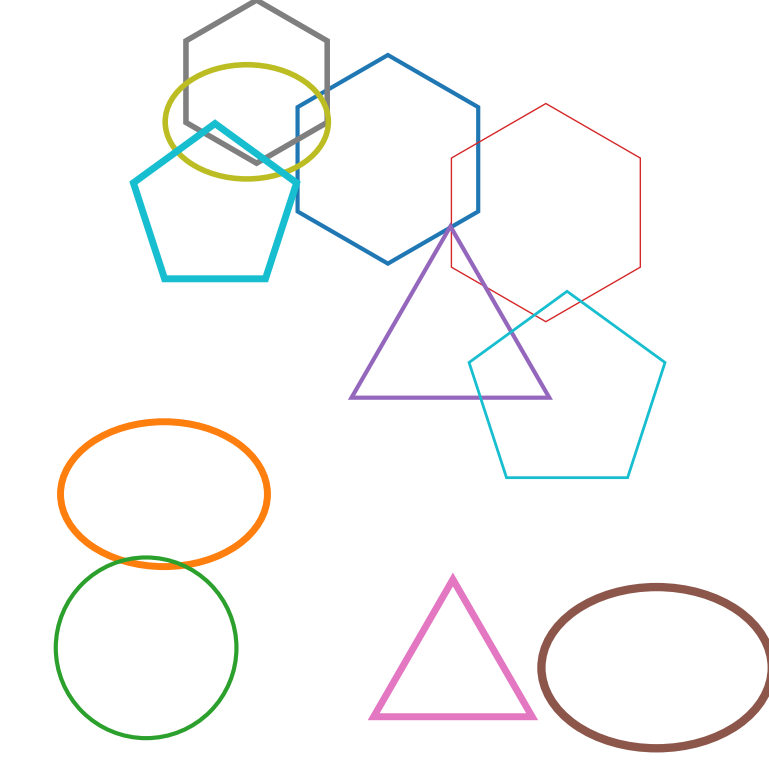[{"shape": "hexagon", "thickness": 1.5, "radius": 0.68, "center": [0.504, 0.793]}, {"shape": "oval", "thickness": 2.5, "radius": 0.67, "center": [0.213, 0.358]}, {"shape": "circle", "thickness": 1.5, "radius": 0.59, "center": [0.19, 0.159]}, {"shape": "hexagon", "thickness": 0.5, "radius": 0.71, "center": [0.709, 0.724]}, {"shape": "triangle", "thickness": 1.5, "radius": 0.74, "center": [0.585, 0.558]}, {"shape": "oval", "thickness": 3, "radius": 0.75, "center": [0.853, 0.133]}, {"shape": "triangle", "thickness": 2.5, "radius": 0.59, "center": [0.588, 0.129]}, {"shape": "hexagon", "thickness": 2, "radius": 0.53, "center": [0.333, 0.894]}, {"shape": "oval", "thickness": 2, "radius": 0.53, "center": [0.32, 0.842]}, {"shape": "pentagon", "thickness": 2.5, "radius": 0.56, "center": [0.279, 0.728]}, {"shape": "pentagon", "thickness": 1, "radius": 0.67, "center": [0.736, 0.488]}]